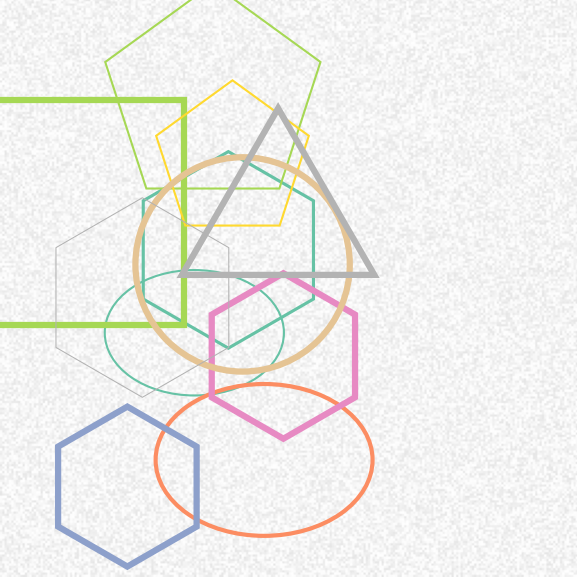[{"shape": "oval", "thickness": 1, "radius": 0.78, "center": [0.337, 0.423]}, {"shape": "hexagon", "thickness": 1.5, "radius": 0.85, "center": [0.395, 0.566]}, {"shape": "oval", "thickness": 2, "radius": 0.94, "center": [0.457, 0.203]}, {"shape": "hexagon", "thickness": 3, "radius": 0.69, "center": [0.221, 0.157]}, {"shape": "hexagon", "thickness": 3, "radius": 0.72, "center": [0.491, 0.383]}, {"shape": "pentagon", "thickness": 1, "radius": 0.98, "center": [0.369, 0.831]}, {"shape": "square", "thickness": 3, "radius": 0.97, "center": [0.123, 0.632]}, {"shape": "pentagon", "thickness": 1, "radius": 0.69, "center": [0.403, 0.721]}, {"shape": "circle", "thickness": 3, "radius": 0.93, "center": [0.42, 0.541]}, {"shape": "triangle", "thickness": 3, "radius": 0.96, "center": [0.482, 0.619]}, {"shape": "hexagon", "thickness": 0.5, "radius": 0.86, "center": [0.247, 0.484]}]